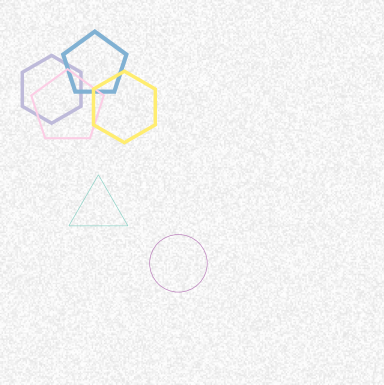[{"shape": "triangle", "thickness": 0.5, "radius": 0.44, "center": [0.256, 0.458]}, {"shape": "hexagon", "thickness": 2.5, "radius": 0.44, "center": [0.134, 0.768]}, {"shape": "pentagon", "thickness": 3, "radius": 0.43, "center": [0.246, 0.832]}, {"shape": "pentagon", "thickness": 1.5, "radius": 0.5, "center": [0.175, 0.721]}, {"shape": "circle", "thickness": 0.5, "radius": 0.37, "center": [0.463, 0.316]}, {"shape": "hexagon", "thickness": 2.5, "radius": 0.46, "center": [0.323, 0.722]}]